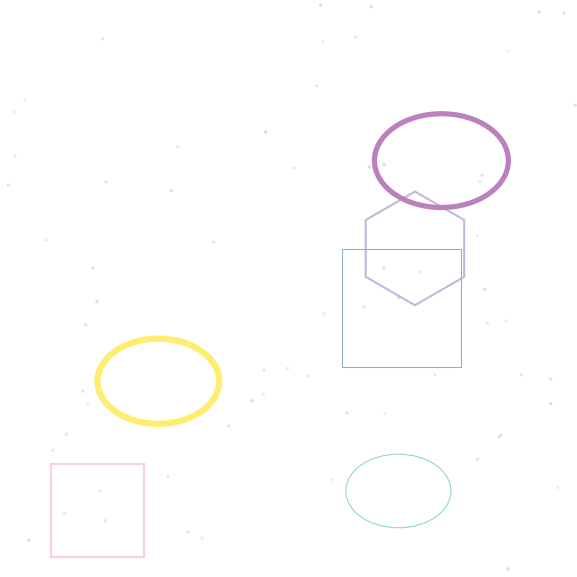[{"shape": "oval", "thickness": 0.5, "radius": 0.46, "center": [0.69, 0.149]}, {"shape": "hexagon", "thickness": 1, "radius": 0.49, "center": [0.719, 0.569]}, {"shape": "square", "thickness": 0.5, "radius": 0.51, "center": [0.696, 0.466]}, {"shape": "square", "thickness": 1, "radius": 0.4, "center": [0.169, 0.115]}, {"shape": "oval", "thickness": 2.5, "radius": 0.58, "center": [0.764, 0.721]}, {"shape": "oval", "thickness": 3, "radius": 0.53, "center": [0.274, 0.339]}]